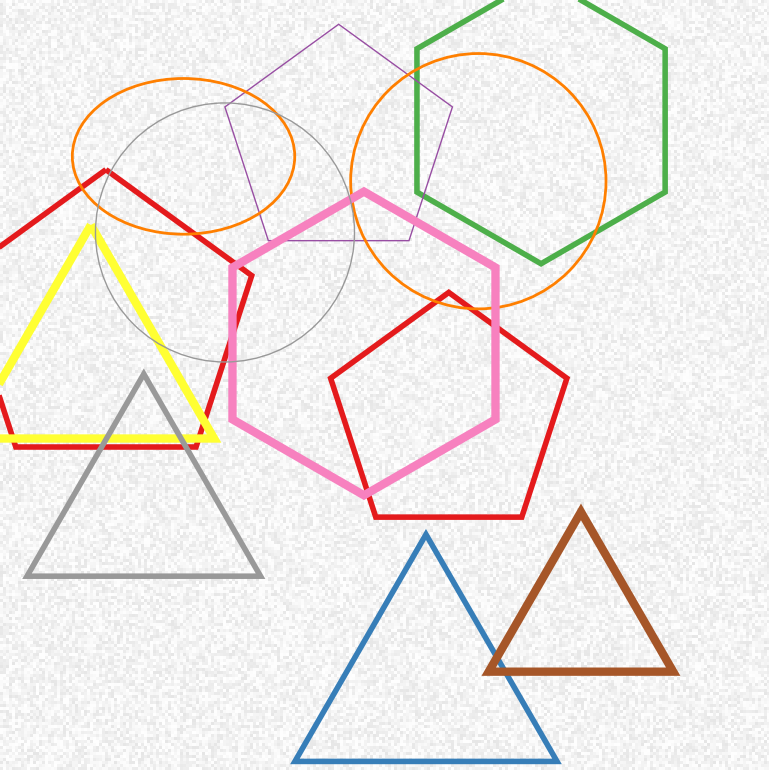[{"shape": "pentagon", "thickness": 2, "radius": 1.0, "center": [0.138, 0.581]}, {"shape": "pentagon", "thickness": 2, "radius": 0.81, "center": [0.583, 0.459]}, {"shape": "triangle", "thickness": 2, "radius": 0.98, "center": [0.553, 0.109]}, {"shape": "hexagon", "thickness": 2, "radius": 0.93, "center": [0.703, 0.844]}, {"shape": "pentagon", "thickness": 0.5, "radius": 0.78, "center": [0.44, 0.813]}, {"shape": "circle", "thickness": 1, "radius": 0.83, "center": [0.621, 0.765]}, {"shape": "oval", "thickness": 1, "radius": 0.72, "center": [0.238, 0.797]}, {"shape": "triangle", "thickness": 3, "radius": 0.92, "center": [0.118, 0.523]}, {"shape": "triangle", "thickness": 3, "radius": 0.69, "center": [0.755, 0.197]}, {"shape": "hexagon", "thickness": 3, "radius": 0.99, "center": [0.473, 0.554]}, {"shape": "triangle", "thickness": 2, "radius": 0.88, "center": [0.187, 0.339]}, {"shape": "circle", "thickness": 0.5, "radius": 0.84, "center": [0.292, 0.698]}]